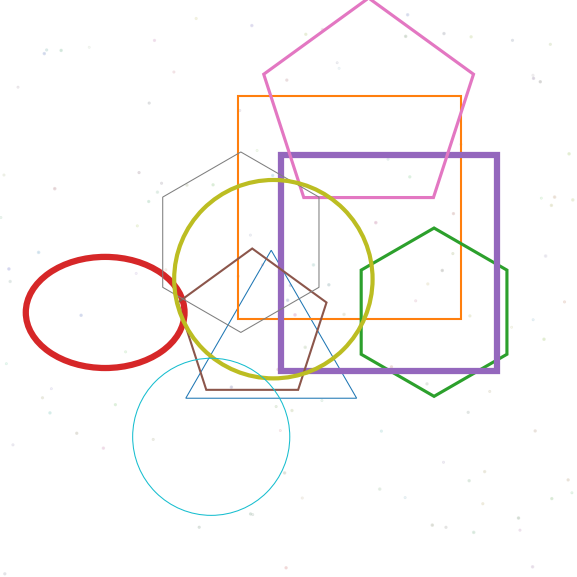[{"shape": "triangle", "thickness": 0.5, "radius": 0.85, "center": [0.47, 0.395]}, {"shape": "square", "thickness": 1, "radius": 0.96, "center": [0.605, 0.64]}, {"shape": "hexagon", "thickness": 1.5, "radius": 0.73, "center": [0.752, 0.459]}, {"shape": "oval", "thickness": 3, "radius": 0.69, "center": [0.182, 0.458]}, {"shape": "square", "thickness": 3, "radius": 0.94, "center": [0.674, 0.544]}, {"shape": "pentagon", "thickness": 1, "radius": 0.68, "center": [0.437, 0.434]}, {"shape": "pentagon", "thickness": 1.5, "radius": 0.95, "center": [0.638, 0.812]}, {"shape": "hexagon", "thickness": 0.5, "radius": 0.78, "center": [0.417, 0.58]}, {"shape": "circle", "thickness": 2, "radius": 0.86, "center": [0.473, 0.516]}, {"shape": "circle", "thickness": 0.5, "radius": 0.68, "center": [0.366, 0.243]}]